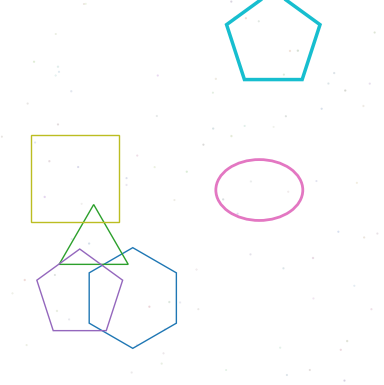[{"shape": "hexagon", "thickness": 1, "radius": 0.65, "center": [0.345, 0.226]}, {"shape": "triangle", "thickness": 1, "radius": 0.52, "center": [0.243, 0.365]}, {"shape": "pentagon", "thickness": 1, "radius": 0.59, "center": [0.207, 0.236]}, {"shape": "oval", "thickness": 2, "radius": 0.56, "center": [0.674, 0.506]}, {"shape": "square", "thickness": 1, "radius": 0.57, "center": [0.195, 0.536]}, {"shape": "pentagon", "thickness": 2.5, "radius": 0.64, "center": [0.71, 0.897]}]